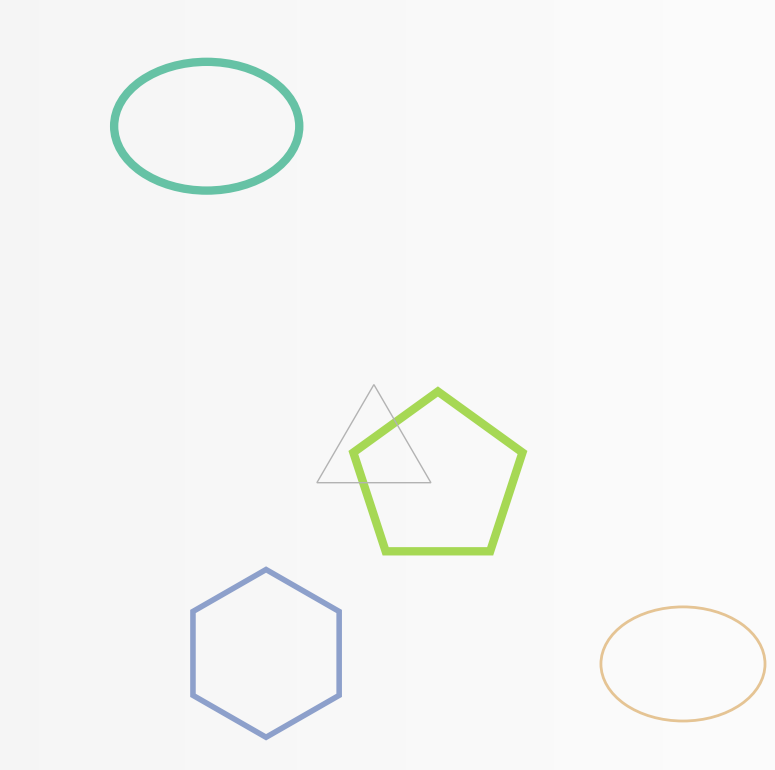[{"shape": "oval", "thickness": 3, "radius": 0.6, "center": [0.267, 0.836]}, {"shape": "hexagon", "thickness": 2, "radius": 0.54, "center": [0.343, 0.151]}, {"shape": "pentagon", "thickness": 3, "radius": 0.57, "center": [0.565, 0.377]}, {"shape": "oval", "thickness": 1, "radius": 0.53, "center": [0.881, 0.138]}, {"shape": "triangle", "thickness": 0.5, "radius": 0.42, "center": [0.482, 0.416]}]